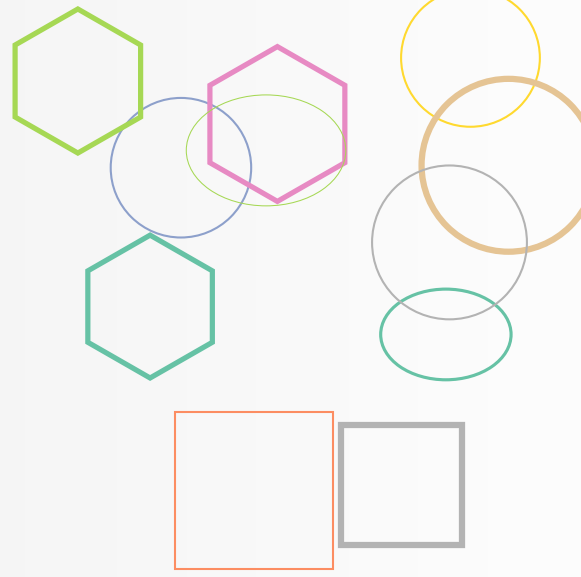[{"shape": "oval", "thickness": 1.5, "radius": 0.56, "center": [0.767, 0.42]}, {"shape": "hexagon", "thickness": 2.5, "radius": 0.62, "center": [0.258, 0.468]}, {"shape": "square", "thickness": 1, "radius": 0.68, "center": [0.437, 0.15]}, {"shape": "circle", "thickness": 1, "radius": 0.6, "center": [0.311, 0.709]}, {"shape": "hexagon", "thickness": 2.5, "radius": 0.67, "center": [0.477, 0.784]}, {"shape": "oval", "thickness": 0.5, "radius": 0.69, "center": [0.458, 0.739]}, {"shape": "hexagon", "thickness": 2.5, "radius": 0.62, "center": [0.134, 0.859]}, {"shape": "circle", "thickness": 1, "radius": 0.6, "center": [0.809, 0.899]}, {"shape": "circle", "thickness": 3, "radius": 0.75, "center": [0.875, 0.713]}, {"shape": "square", "thickness": 3, "radius": 0.52, "center": [0.691, 0.159]}, {"shape": "circle", "thickness": 1, "radius": 0.67, "center": [0.773, 0.579]}]